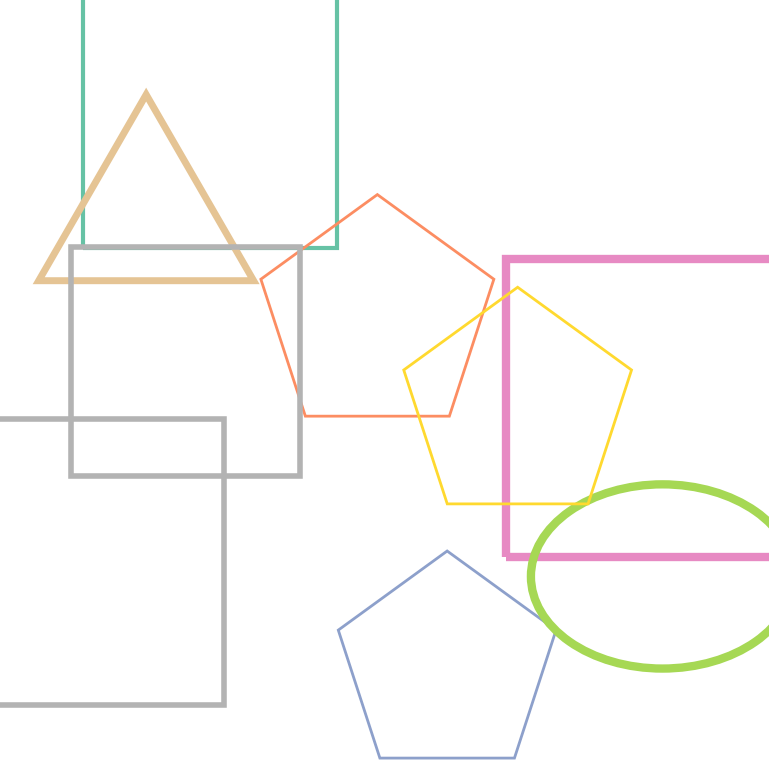[{"shape": "square", "thickness": 1.5, "radius": 0.83, "center": [0.272, 0.843]}, {"shape": "pentagon", "thickness": 1, "radius": 0.8, "center": [0.49, 0.588]}, {"shape": "pentagon", "thickness": 1, "radius": 0.74, "center": [0.581, 0.136]}, {"shape": "square", "thickness": 3, "radius": 0.97, "center": [0.85, 0.47]}, {"shape": "oval", "thickness": 3, "radius": 0.85, "center": [0.86, 0.251]}, {"shape": "pentagon", "thickness": 1, "radius": 0.78, "center": [0.672, 0.471]}, {"shape": "triangle", "thickness": 2.5, "radius": 0.81, "center": [0.19, 0.716]}, {"shape": "square", "thickness": 2, "radius": 0.93, "center": [0.106, 0.27]}, {"shape": "square", "thickness": 2, "radius": 0.74, "center": [0.241, 0.531]}]